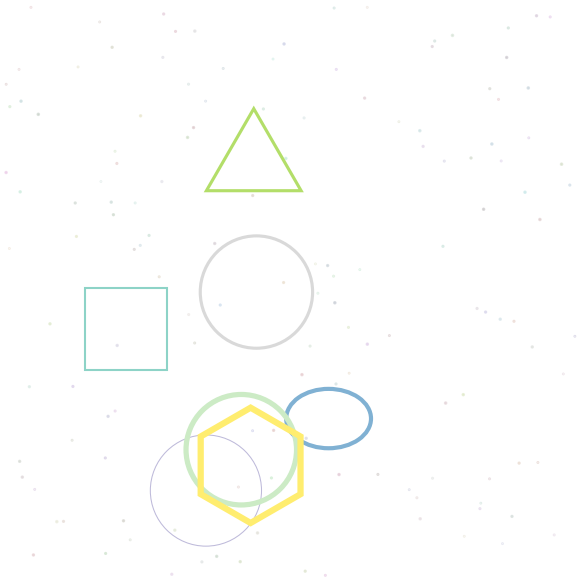[{"shape": "square", "thickness": 1, "radius": 0.35, "center": [0.219, 0.429]}, {"shape": "circle", "thickness": 0.5, "radius": 0.48, "center": [0.357, 0.15]}, {"shape": "oval", "thickness": 2, "radius": 0.37, "center": [0.569, 0.274]}, {"shape": "triangle", "thickness": 1.5, "radius": 0.47, "center": [0.439, 0.716]}, {"shape": "circle", "thickness": 1.5, "radius": 0.49, "center": [0.444, 0.493]}, {"shape": "circle", "thickness": 2.5, "radius": 0.48, "center": [0.418, 0.22]}, {"shape": "hexagon", "thickness": 3, "radius": 0.5, "center": [0.434, 0.193]}]